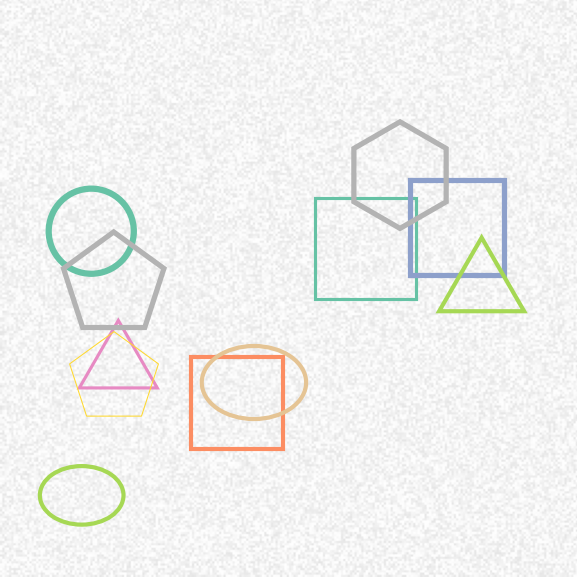[{"shape": "circle", "thickness": 3, "radius": 0.37, "center": [0.158, 0.599]}, {"shape": "square", "thickness": 1.5, "radius": 0.44, "center": [0.632, 0.569]}, {"shape": "square", "thickness": 2, "radius": 0.4, "center": [0.41, 0.301]}, {"shape": "square", "thickness": 2.5, "radius": 0.41, "center": [0.791, 0.605]}, {"shape": "triangle", "thickness": 1.5, "radius": 0.39, "center": [0.205, 0.366]}, {"shape": "oval", "thickness": 2, "radius": 0.36, "center": [0.141, 0.141]}, {"shape": "triangle", "thickness": 2, "radius": 0.42, "center": [0.834, 0.503]}, {"shape": "pentagon", "thickness": 0.5, "radius": 0.4, "center": [0.197, 0.344]}, {"shape": "oval", "thickness": 2, "radius": 0.45, "center": [0.44, 0.337]}, {"shape": "hexagon", "thickness": 2.5, "radius": 0.46, "center": [0.693, 0.696]}, {"shape": "pentagon", "thickness": 2.5, "radius": 0.46, "center": [0.197, 0.506]}]